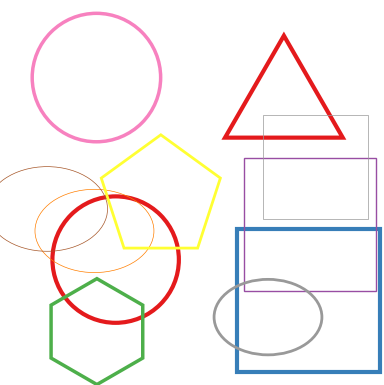[{"shape": "triangle", "thickness": 3, "radius": 0.88, "center": [0.737, 0.731]}, {"shape": "circle", "thickness": 3, "radius": 0.82, "center": [0.3, 0.326]}, {"shape": "square", "thickness": 3, "radius": 0.93, "center": [0.802, 0.22]}, {"shape": "hexagon", "thickness": 2.5, "radius": 0.69, "center": [0.252, 0.139]}, {"shape": "square", "thickness": 1, "radius": 0.86, "center": [0.805, 0.417]}, {"shape": "oval", "thickness": 0.5, "radius": 0.77, "center": [0.245, 0.4]}, {"shape": "pentagon", "thickness": 2, "radius": 0.81, "center": [0.418, 0.487]}, {"shape": "oval", "thickness": 0.5, "radius": 0.79, "center": [0.122, 0.457]}, {"shape": "circle", "thickness": 2.5, "radius": 0.83, "center": [0.25, 0.799]}, {"shape": "oval", "thickness": 2, "radius": 0.7, "center": [0.696, 0.176]}, {"shape": "square", "thickness": 0.5, "radius": 0.68, "center": [0.819, 0.566]}]